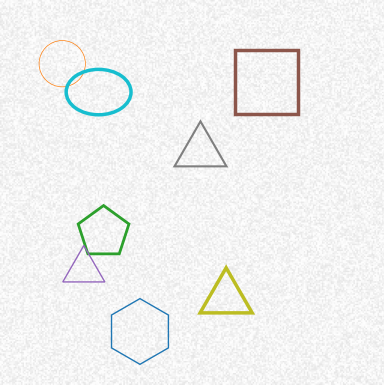[{"shape": "hexagon", "thickness": 1, "radius": 0.43, "center": [0.364, 0.139]}, {"shape": "circle", "thickness": 0.5, "radius": 0.3, "center": [0.162, 0.835]}, {"shape": "pentagon", "thickness": 2, "radius": 0.35, "center": [0.269, 0.397]}, {"shape": "triangle", "thickness": 1, "radius": 0.32, "center": [0.218, 0.299]}, {"shape": "square", "thickness": 2.5, "radius": 0.41, "center": [0.692, 0.787]}, {"shape": "triangle", "thickness": 1.5, "radius": 0.39, "center": [0.521, 0.607]}, {"shape": "triangle", "thickness": 2.5, "radius": 0.39, "center": [0.587, 0.226]}, {"shape": "oval", "thickness": 2.5, "radius": 0.42, "center": [0.256, 0.761]}]